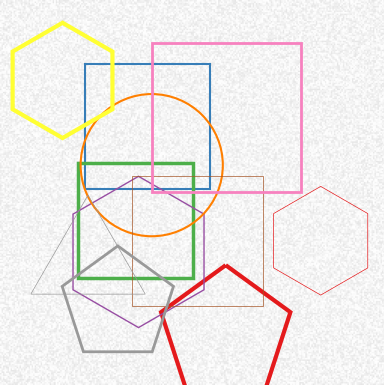[{"shape": "hexagon", "thickness": 0.5, "radius": 0.71, "center": [0.833, 0.375]}, {"shape": "pentagon", "thickness": 3, "radius": 0.88, "center": [0.586, 0.135]}, {"shape": "square", "thickness": 1.5, "radius": 0.81, "center": [0.384, 0.672]}, {"shape": "square", "thickness": 2.5, "radius": 0.74, "center": [0.352, 0.428]}, {"shape": "hexagon", "thickness": 1, "radius": 0.98, "center": [0.36, 0.346]}, {"shape": "circle", "thickness": 1.5, "radius": 0.92, "center": [0.394, 0.571]}, {"shape": "hexagon", "thickness": 3, "radius": 0.75, "center": [0.162, 0.791]}, {"shape": "square", "thickness": 0.5, "radius": 0.85, "center": [0.513, 0.374]}, {"shape": "square", "thickness": 2, "radius": 0.97, "center": [0.587, 0.696]}, {"shape": "pentagon", "thickness": 2, "radius": 0.76, "center": [0.306, 0.209]}, {"shape": "triangle", "thickness": 0.5, "radius": 0.86, "center": [0.229, 0.322]}]